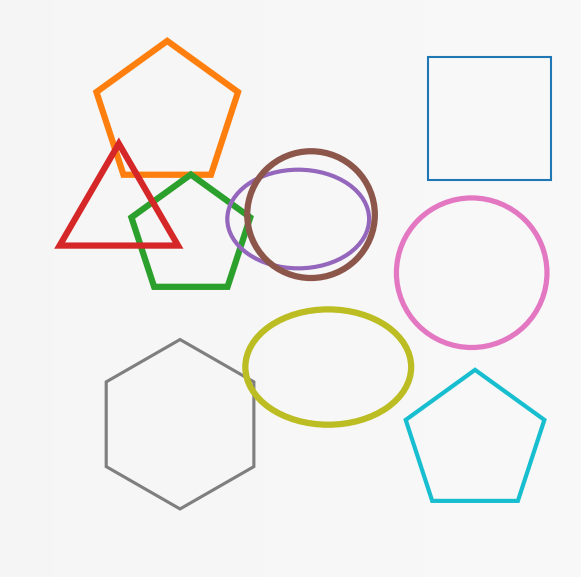[{"shape": "square", "thickness": 1, "radius": 0.53, "center": [0.843, 0.794]}, {"shape": "pentagon", "thickness": 3, "radius": 0.64, "center": [0.288, 0.8]}, {"shape": "pentagon", "thickness": 3, "radius": 0.54, "center": [0.328, 0.589]}, {"shape": "triangle", "thickness": 3, "radius": 0.59, "center": [0.204, 0.633]}, {"shape": "oval", "thickness": 2, "radius": 0.61, "center": [0.513, 0.62]}, {"shape": "circle", "thickness": 3, "radius": 0.55, "center": [0.535, 0.627]}, {"shape": "circle", "thickness": 2.5, "radius": 0.65, "center": [0.812, 0.527]}, {"shape": "hexagon", "thickness": 1.5, "radius": 0.73, "center": [0.31, 0.265]}, {"shape": "oval", "thickness": 3, "radius": 0.71, "center": [0.565, 0.364]}, {"shape": "pentagon", "thickness": 2, "radius": 0.63, "center": [0.817, 0.233]}]